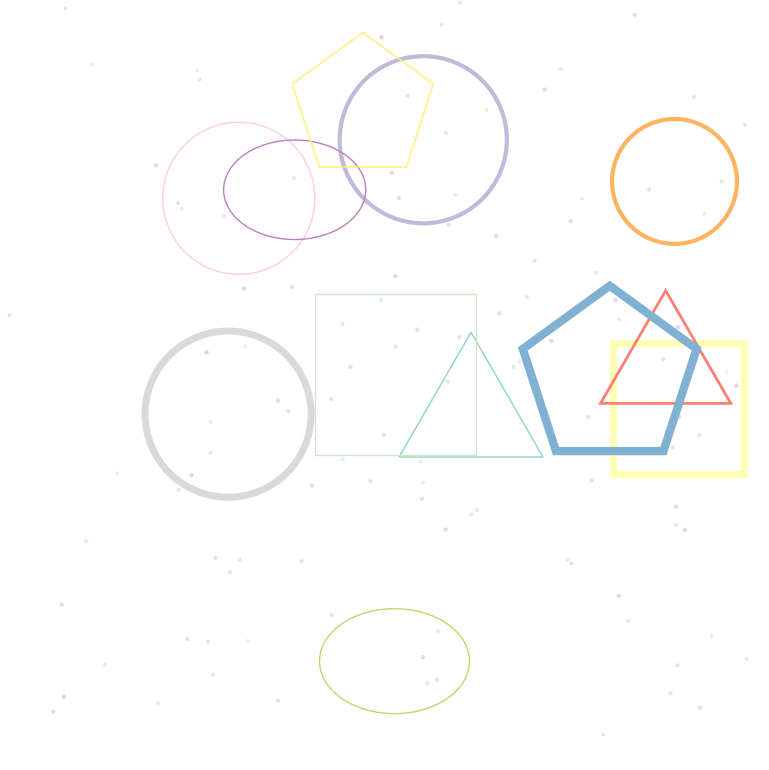[{"shape": "triangle", "thickness": 0.5, "radius": 0.54, "center": [0.612, 0.46]}, {"shape": "square", "thickness": 2.5, "radius": 0.42, "center": [0.881, 0.469]}, {"shape": "circle", "thickness": 1.5, "radius": 0.54, "center": [0.55, 0.819]}, {"shape": "triangle", "thickness": 1, "radius": 0.49, "center": [0.865, 0.525]}, {"shape": "pentagon", "thickness": 3, "radius": 0.59, "center": [0.792, 0.51]}, {"shape": "circle", "thickness": 1.5, "radius": 0.41, "center": [0.876, 0.764]}, {"shape": "oval", "thickness": 0.5, "radius": 0.49, "center": [0.512, 0.141]}, {"shape": "circle", "thickness": 0.5, "radius": 0.49, "center": [0.31, 0.743]}, {"shape": "circle", "thickness": 2.5, "radius": 0.54, "center": [0.296, 0.462]}, {"shape": "oval", "thickness": 0.5, "radius": 0.46, "center": [0.383, 0.754]}, {"shape": "square", "thickness": 0.5, "radius": 0.52, "center": [0.514, 0.513]}, {"shape": "pentagon", "thickness": 0.5, "radius": 0.48, "center": [0.471, 0.861]}]